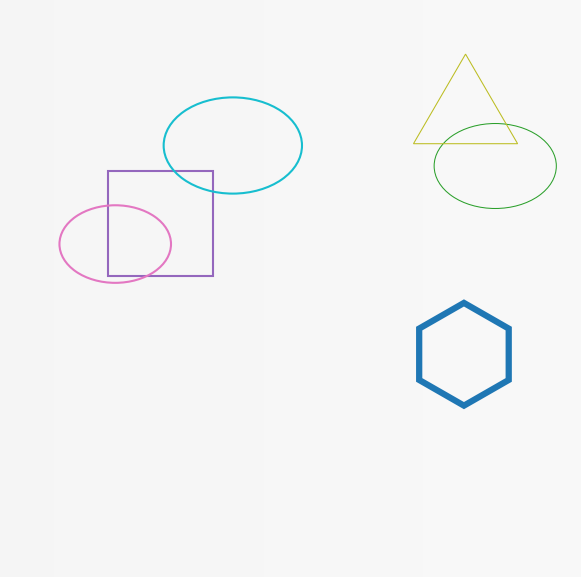[{"shape": "hexagon", "thickness": 3, "radius": 0.44, "center": [0.798, 0.386]}, {"shape": "oval", "thickness": 0.5, "radius": 0.53, "center": [0.852, 0.712]}, {"shape": "square", "thickness": 1, "radius": 0.45, "center": [0.276, 0.612]}, {"shape": "oval", "thickness": 1, "radius": 0.48, "center": [0.198, 0.577]}, {"shape": "triangle", "thickness": 0.5, "radius": 0.52, "center": [0.801, 0.802]}, {"shape": "oval", "thickness": 1, "radius": 0.6, "center": [0.401, 0.747]}]